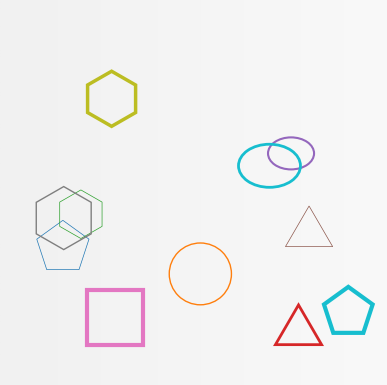[{"shape": "pentagon", "thickness": 0.5, "radius": 0.35, "center": [0.162, 0.357]}, {"shape": "circle", "thickness": 1, "radius": 0.4, "center": [0.517, 0.289]}, {"shape": "hexagon", "thickness": 0.5, "radius": 0.32, "center": [0.209, 0.444]}, {"shape": "triangle", "thickness": 2, "radius": 0.34, "center": [0.77, 0.139]}, {"shape": "oval", "thickness": 1.5, "radius": 0.3, "center": [0.751, 0.602]}, {"shape": "triangle", "thickness": 0.5, "radius": 0.35, "center": [0.798, 0.395]}, {"shape": "square", "thickness": 3, "radius": 0.36, "center": [0.296, 0.175]}, {"shape": "hexagon", "thickness": 1, "radius": 0.41, "center": [0.164, 0.434]}, {"shape": "hexagon", "thickness": 2.5, "radius": 0.36, "center": [0.288, 0.743]}, {"shape": "pentagon", "thickness": 3, "radius": 0.33, "center": [0.899, 0.189]}, {"shape": "oval", "thickness": 2, "radius": 0.4, "center": [0.695, 0.569]}]